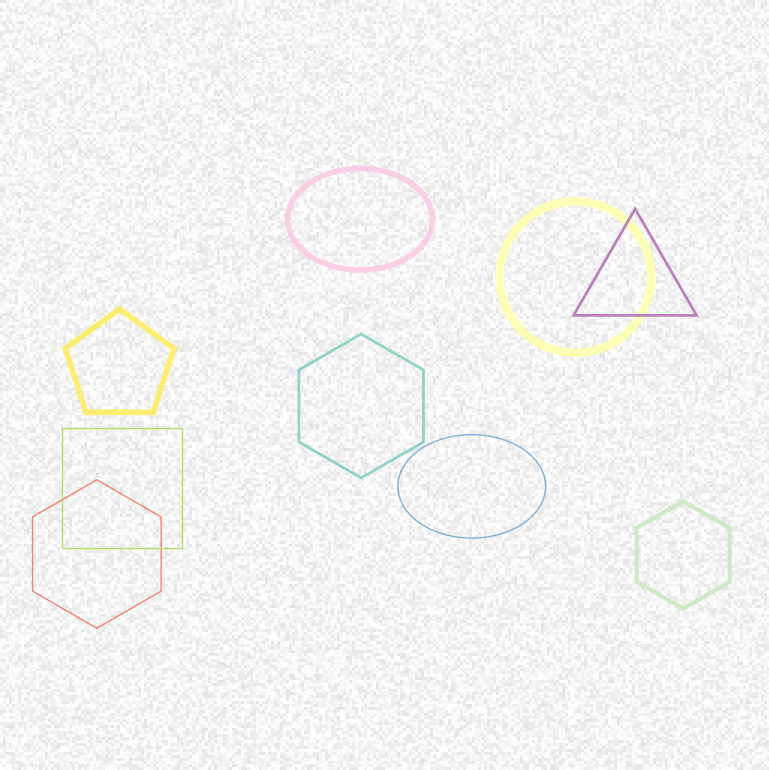[{"shape": "hexagon", "thickness": 1, "radius": 0.47, "center": [0.469, 0.473]}, {"shape": "circle", "thickness": 3, "radius": 0.49, "center": [0.747, 0.64]}, {"shape": "hexagon", "thickness": 0.5, "radius": 0.48, "center": [0.126, 0.28]}, {"shape": "oval", "thickness": 0.5, "radius": 0.48, "center": [0.613, 0.368]}, {"shape": "square", "thickness": 0.5, "radius": 0.39, "center": [0.158, 0.367]}, {"shape": "oval", "thickness": 2, "radius": 0.47, "center": [0.468, 0.715]}, {"shape": "triangle", "thickness": 1, "radius": 0.46, "center": [0.825, 0.637]}, {"shape": "hexagon", "thickness": 1.5, "radius": 0.35, "center": [0.887, 0.279]}, {"shape": "pentagon", "thickness": 2, "radius": 0.37, "center": [0.155, 0.525]}]